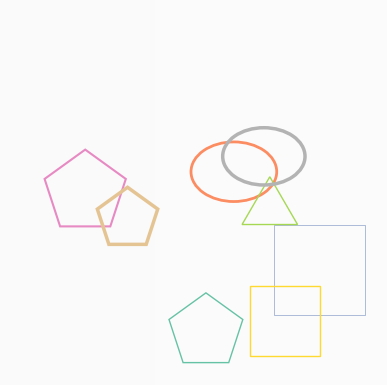[{"shape": "pentagon", "thickness": 1, "radius": 0.5, "center": [0.531, 0.139]}, {"shape": "oval", "thickness": 2, "radius": 0.55, "center": [0.604, 0.554]}, {"shape": "square", "thickness": 0.5, "radius": 0.58, "center": [0.825, 0.3]}, {"shape": "pentagon", "thickness": 1.5, "radius": 0.55, "center": [0.22, 0.501]}, {"shape": "triangle", "thickness": 1, "radius": 0.41, "center": [0.696, 0.458]}, {"shape": "square", "thickness": 1, "radius": 0.45, "center": [0.735, 0.165]}, {"shape": "pentagon", "thickness": 2.5, "radius": 0.41, "center": [0.329, 0.432]}, {"shape": "oval", "thickness": 2.5, "radius": 0.53, "center": [0.681, 0.594]}]